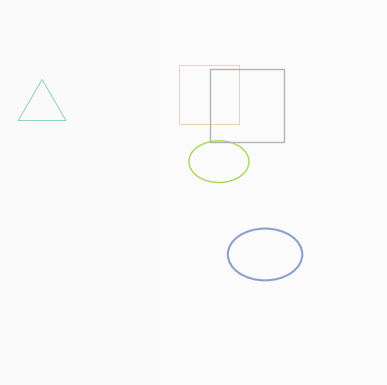[{"shape": "triangle", "thickness": 0.5, "radius": 0.36, "center": [0.109, 0.722]}, {"shape": "oval", "thickness": 1.5, "radius": 0.48, "center": [0.684, 0.339]}, {"shape": "oval", "thickness": 1, "radius": 0.39, "center": [0.565, 0.58]}, {"shape": "square", "thickness": 0.5, "radius": 0.39, "center": [0.54, 0.754]}, {"shape": "square", "thickness": 1, "radius": 0.47, "center": [0.637, 0.725]}]